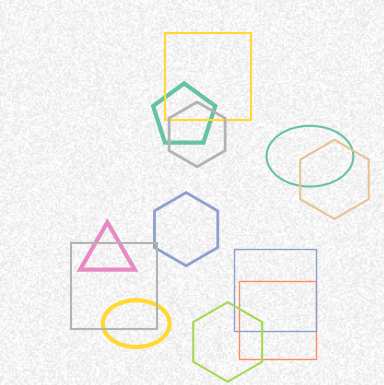[{"shape": "oval", "thickness": 1.5, "radius": 0.56, "center": [0.805, 0.594]}, {"shape": "pentagon", "thickness": 3, "radius": 0.42, "center": [0.478, 0.698]}, {"shape": "square", "thickness": 1, "radius": 0.5, "center": [0.72, 0.168]}, {"shape": "square", "thickness": 1, "radius": 0.53, "center": [0.714, 0.246]}, {"shape": "hexagon", "thickness": 2, "radius": 0.47, "center": [0.483, 0.405]}, {"shape": "triangle", "thickness": 3, "radius": 0.41, "center": [0.279, 0.341]}, {"shape": "hexagon", "thickness": 1.5, "radius": 0.52, "center": [0.591, 0.112]}, {"shape": "oval", "thickness": 3, "radius": 0.43, "center": [0.354, 0.159]}, {"shape": "square", "thickness": 1.5, "radius": 0.56, "center": [0.54, 0.801]}, {"shape": "hexagon", "thickness": 1.5, "radius": 0.51, "center": [0.869, 0.534]}, {"shape": "square", "thickness": 1.5, "radius": 0.55, "center": [0.296, 0.257]}, {"shape": "hexagon", "thickness": 2, "radius": 0.42, "center": [0.512, 0.651]}]